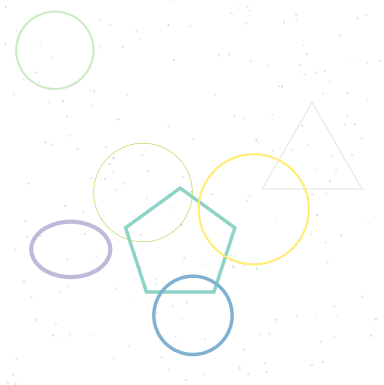[{"shape": "pentagon", "thickness": 2.5, "radius": 0.75, "center": [0.468, 0.362]}, {"shape": "oval", "thickness": 3, "radius": 0.51, "center": [0.184, 0.352]}, {"shape": "circle", "thickness": 2.5, "radius": 0.51, "center": [0.501, 0.181]}, {"shape": "circle", "thickness": 0.5, "radius": 0.64, "center": [0.371, 0.5]}, {"shape": "triangle", "thickness": 0.5, "radius": 0.75, "center": [0.811, 0.584]}, {"shape": "circle", "thickness": 1.5, "radius": 0.5, "center": [0.142, 0.869]}, {"shape": "circle", "thickness": 1.5, "radius": 0.72, "center": [0.659, 0.456]}]